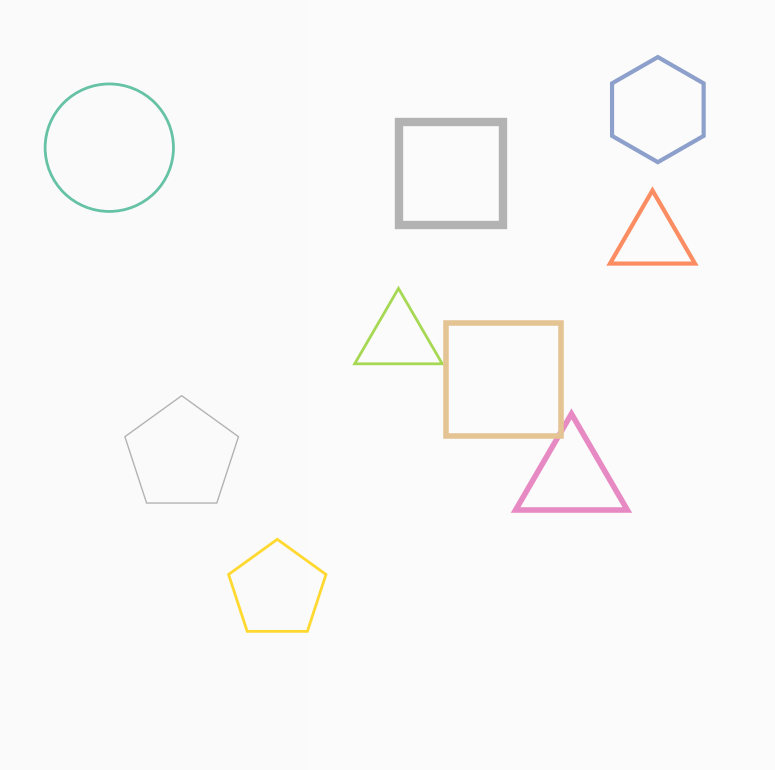[{"shape": "circle", "thickness": 1, "radius": 0.41, "center": [0.141, 0.808]}, {"shape": "triangle", "thickness": 1.5, "radius": 0.32, "center": [0.842, 0.689]}, {"shape": "hexagon", "thickness": 1.5, "radius": 0.34, "center": [0.849, 0.858]}, {"shape": "triangle", "thickness": 2, "radius": 0.42, "center": [0.737, 0.379]}, {"shape": "triangle", "thickness": 1, "radius": 0.33, "center": [0.514, 0.56]}, {"shape": "pentagon", "thickness": 1, "radius": 0.33, "center": [0.358, 0.234]}, {"shape": "square", "thickness": 2, "radius": 0.37, "center": [0.65, 0.507]}, {"shape": "pentagon", "thickness": 0.5, "radius": 0.39, "center": [0.234, 0.409]}, {"shape": "square", "thickness": 3, "radius": 0.34, "center": [0.582, 0.775]}]